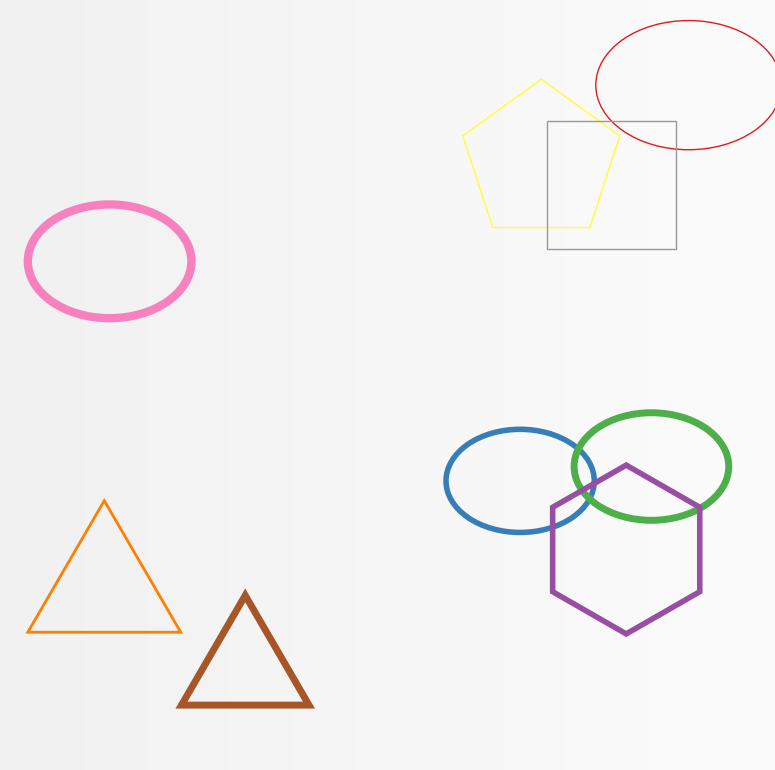[{"shape": "oval", "thickness": 0.5, "radius": 0.6, "center": [0.889, 0.889]}, {"shape": "oval", "thickness": 2, "radius": 0.48, "center": [0.671, 0.375]}, {"shape": "oval", "thickness": 2.5, "radius": 0.5, "center": [0.841, 0.394]}, {"shape": "hexagon", "thickness": 2, "radius": 0.55, "center": [0.808, 0.286]}, {"shape": "triangle", "thickness": 1, "radius": 0.57, "center": [0.135, 0.236]}, {"shape": "pentagon", "thickness": 0.5, "radius": 0.53, "center": [0.698, 0.791]}, {"shape": "triangle", "thickness": 2.5, "radius": 0.47, "center": [0.316, 0.132]}, {"shape": "oval", "thickness": 3, "radius": 0.53, "center": [0.141, 0.661]}, {"shape": "square", "thickness": 0.5, "radius": 0.42, "center": [0.789, 0.76]}]